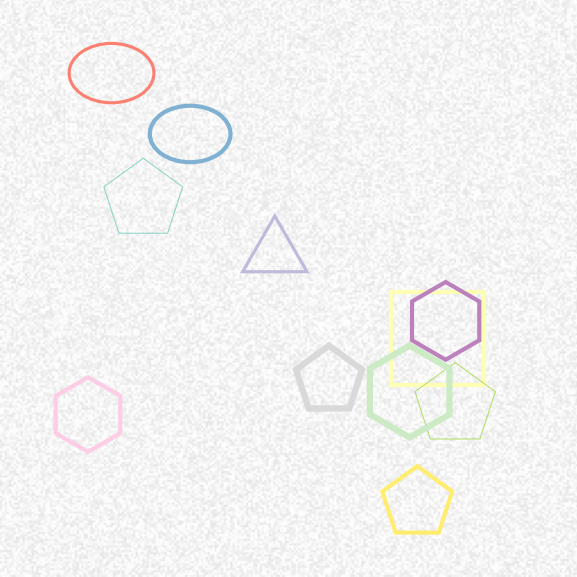[{"shape": "pentagon", "thickness": 0.5, "radius": 0.36, "center": [0.248, 0.653]}, {"shape": "square", "thickness": 2, "radius": 0.4, "center": [0.757, 0.413]}, {"shape": "triangle", "thickness": 1.5, "radius": 0.32, "center": [0.476, 0.561]}, {"shape": "oval", "thickness": 1.5, "radius": 0.37, "center": [0.193, 0.873]}, {"shape": "oval", "thickness": 2, "radius": 0.35, "center": [0.329, 0.767]}, {"shape": "pentagon", "thickness": 0.5, "radius": 0.37, "center": [0.788, 0.298]}, {"shape": "hexagon", "thickness": 2, "radius": 0.32, "center": [0.152, 0.281]}, {"shape": "pentagon", "thickness": 3, "radius": 0.3, "center": [0.57, 0.341]}, {"shape": "hexagon", "thickness": 2, "radius": 0.34, "center": [0.772, 0.444]}, {"shape": "hexagon", "thickness": 3, "radius": 0.4, "center": [0.709, 0.321]}, {"shape": "pentagon", "thickness": 2, "radius": 0.32, "center": [0.723, 0.128]}]